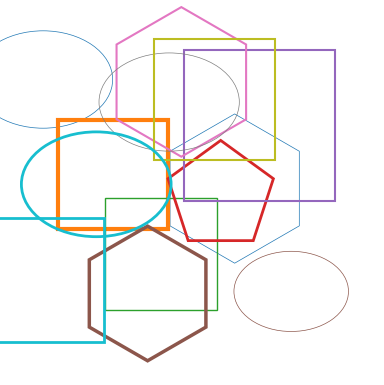[{"shape": "oval", "thickness": 0.5, "radius": 0.9, "center": [0.112, 0.793]}, {"shape": "hexagon", "thickness": 0.5, "radius": 0.97, "center": [0.61, 0.51]}, {"shape": "square", "thickness": 3, "radius": 0.71, "center": [0.294, 0.547]}, {"shape": "square", "thickness": 1, "radius": 0.72, "center": [0.418, 0.34]}, {"shape": "pentagon", "thickness": 2, "radius": 0.72, "center": [0.573, 0.491]}, {"shape": "square", "thickness": 1.5, "radius": 0.98, "center": [0.674, 0.675]}, {"shape": "oval", "thickness": 0.5, "radius": 0.74, "center": [0.756, 0.243]}, {"shape": "hexagon", "thickness": 2.5, "radius": 0.87, "center": [0.383, 0.238]}, {"shape": "hexagon", "thickness": 1.5, "radius": 0.97, "center": [0.471, 0.787]}, {"shape": "oval", "thickness": 0.5, "radius": 0.91, "center": [0.439, 0.735]}, {"shape": "square", "thickness": 1.5, "radius": 0.79, "center": [0.557, 0.742]}, {"shape": "oval", "thickness": 2, "radius": 0.97, "center": [0.25, 0.521]}, {"shape": "square", "thickness": 2, "radius": 0.8, "center": [0.11, 0.273]}]